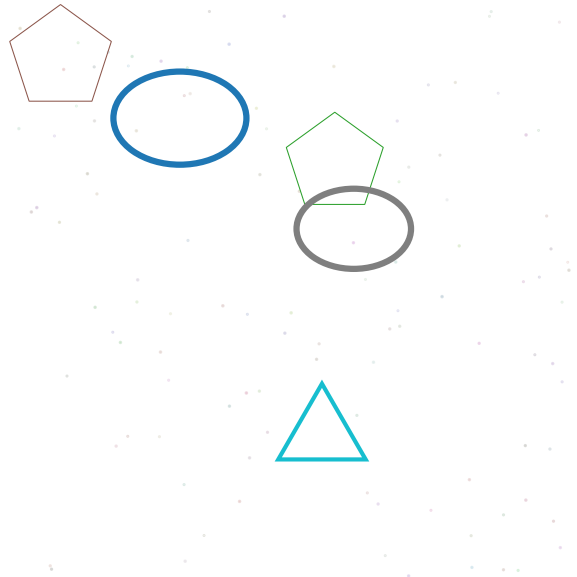[{"shape": "oval", "thickness": 3, "radius": 0.58, "center": [0.312, 0.795]}, {"shape": "pentagon", "thickness": 0.5, "radius": 0.44, "center": [0.58, 0.717]}, {"shape": "pentagon", "thickness": 0.5, "radius": 0.46, "center": [0.105, 0.899]}, {"shape": "oval", "thickness": 3, "radius": 0.5, "center": [0.613, 0.603]}, {"shape": "triangle", "thickness": 2, "radius": 0.44, "center": [0.557, 0.247]}]